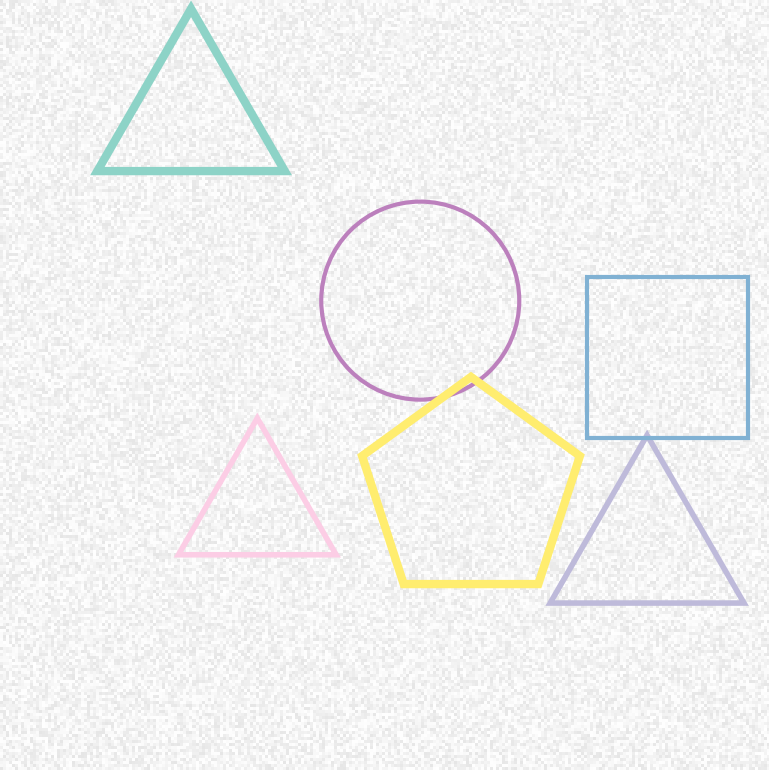[{"shape": "triangle", "thickness": 3, "radius": 0.7, "center": [0.248, 0.848]}, {"shape": "triangle", "thickness": 2, "radius": 0.73, "center": [0.84, 0.289]}, {"shape": "square", "thickness": 1.5, "radius": 0.52, "center": [0.867, 0.536]}, {"shape": "triangle", "thickness": 2, "radius": 0.59, "center": [0.334, 0.339]}, {"shape": "circle", "thickness": 1.5, "radius": 0.64, "center": [0.546, 0.61]}, {"shape": "pentagon", "thickness": 3, "radius": 0.74, "center": [0.612, 0.362]}]